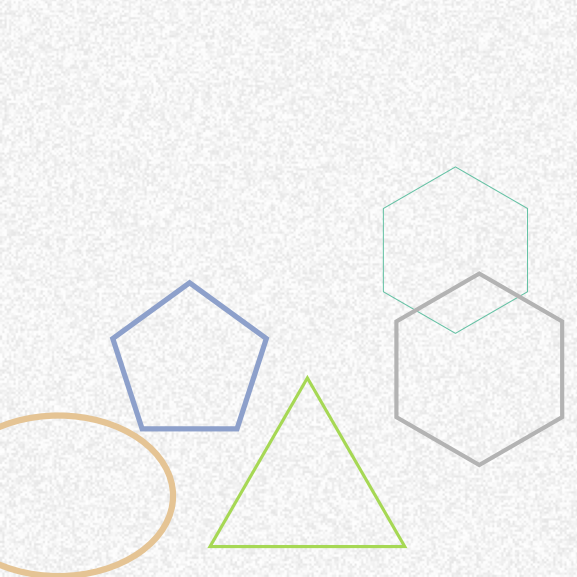[{"shape": "hexagon", "thickness": 0.5, "radius": 0.72, "center": [0.789, 0.566]}, {"shape": "pentagon", "thickness": 2.5, "radius": 0.7, "center": [0.328, 0.37]}, {"shape": "triangle", "thickness": 1.5, "radius": 0.97, "center": [0.532, 0.15]}, {"shape": "oval", "thickness": 3, "radius": 0.99, "center": [0.101, 0.141]}, {"shape": "hexagon", "thickness": 2, "radius": 0.83, "center": [0.83, 0.36]}]